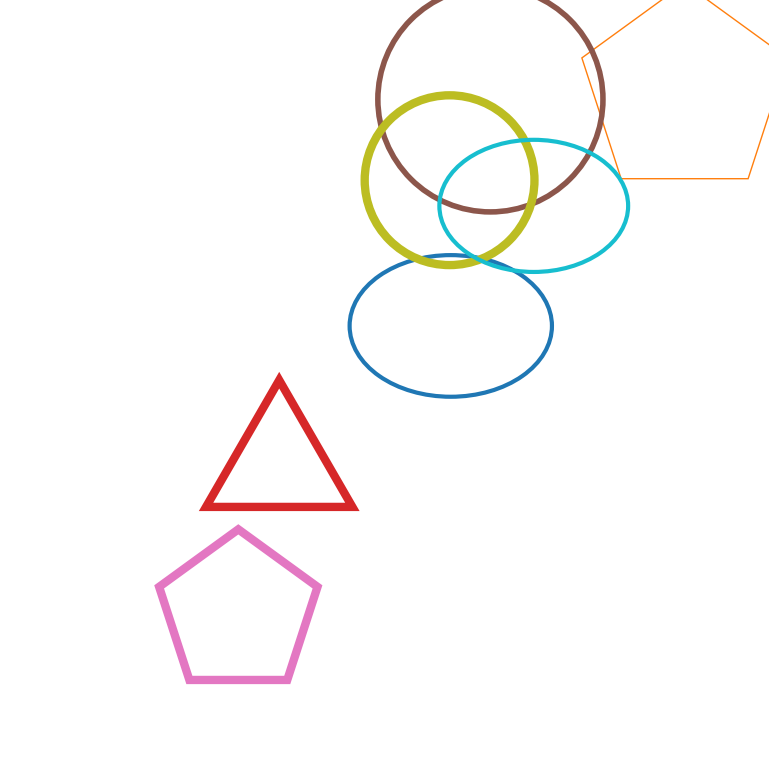[{"shape": "oval", "thickness": 1.5, "radius": 0.66, "center": [0.585, 0.577]}, {"shape": "pentagon", "thickness": 0.5, "radius": 0.7, "center": [0.889, 0.881]}, {"shape": "triangle", "thickness": 3, "radius": 0.55, "center": [0.363, 0.397]}, {"shape": "circle", "thickness": 2, "radius": 0.73, "center": [0.637, 0.871]}, {"shape": "pentagon", "thickness": 3, "radius": 0.54, "center": [0.31, 0.204]}, {"shape": "circle", "thickness": 3, "radius": 0.55, "center": [0.584, 0.766]}, {"shape": "oval", "thickness": 1.5, "radius": 0.61, "center": [0.693, 0.733]}]